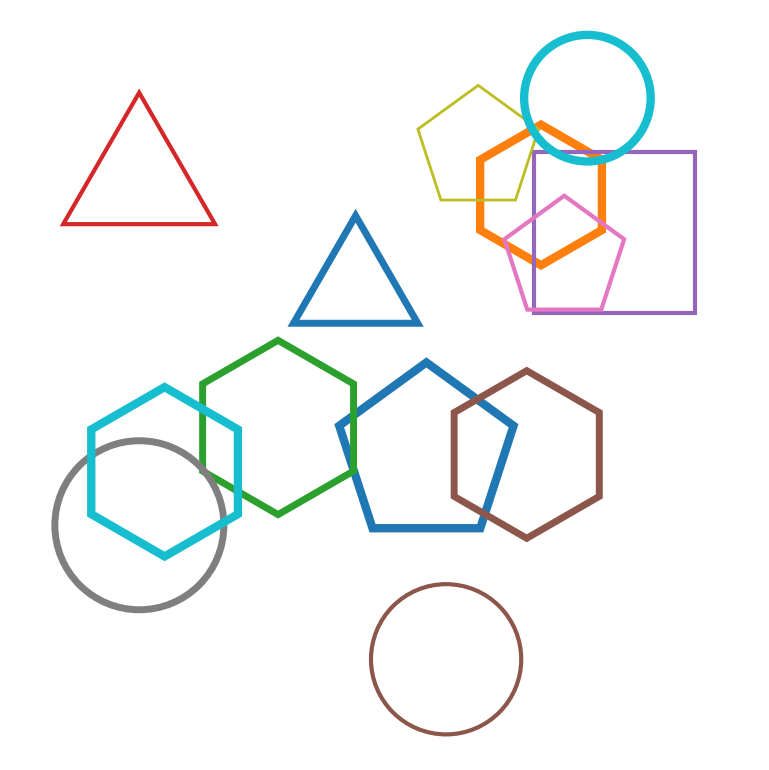[{"shape": "pentagon", "thickness": 3, "radius": 0.6, "center": [0.554, 0.41]}, {"shape": "triangle", "thickness": 2.5, "radius": 0.47, "center": [0.462, 0.627]}, {"shape": "hexagon", "thickness": 3, "radius": 0.46, "center": [0.703, 0.747]}, {"shape": "hexagon", "thickness": 2.5, "radius": 0.57, "center": [0.361, 0.445]}, {"shape": "triangle", "thickness": 1.5, "radius": 0.57, "center": [0.181, 0.766]}, {"shape": "square", "thickness": 1.5, "radius": 0.52, "center": [0.798, 0.698]}, {"shape": "hexagon", "thickness": 2.5, "radius": 0.54, "center": [0.684, 0.41]}, {"shape": "circle", "thickness": 1.5, "radius": 0.49, "center": [0.579, 0.144]}, {"shape": "pentagon", "thickness": 1.5, "radius": 0.41, "center": [0.733, 0.664]}, {"shape": "circle", "thickness": 2.5, "radius": 0.55, "center": [0.181, 0.318]}, {"shape": "pentagon", "thickness": 1, "radius": 0.41, "center": [0.621, 0.807]}, {"shape": "hexagon", "thickness": 3, "radius": 0.55, "center": [0.214, 0.387]}, {"shape": "circle", "thickness": 3, "radius": 0.41, "center": [0.763, 0.872]}]